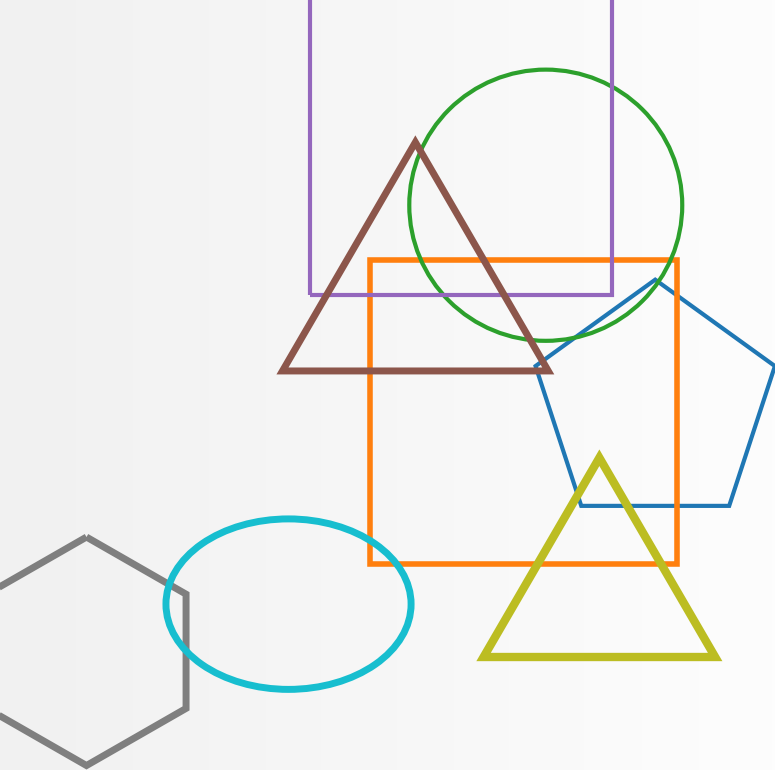[{"shape": "pentagon", "thickness": 1.5, "radius": 0.81, "center": [0.845, 0.474]}, {"shape": "square", "thickness": 2, "radius": 0.99, "center": [0.676, 0.465]}, {"shape": "circle", "thickness": 1.5, "radius": 0.88, "center": [0.704, 0.733]}, {"shape": "square", "thickness": 1.5, "radius": 0.97, "center": [0.595, 0.812]}, {"shape": "triangle", "thickness": 2.5, "radius": 0.99, "center": [0.536, 0.617]}, {"shape": "hexagon", "thickness": 2.5, "radius": 0.74, "center": [0.112, 0.154]}, {"shape": "triangle", "thickness": 3, "radius": 0.86, "center": [0.773, 0.233]}, {"shape": "oval", "thickness": 2.5, "radius": 0.79, "center": [0.372, 0.215]}]